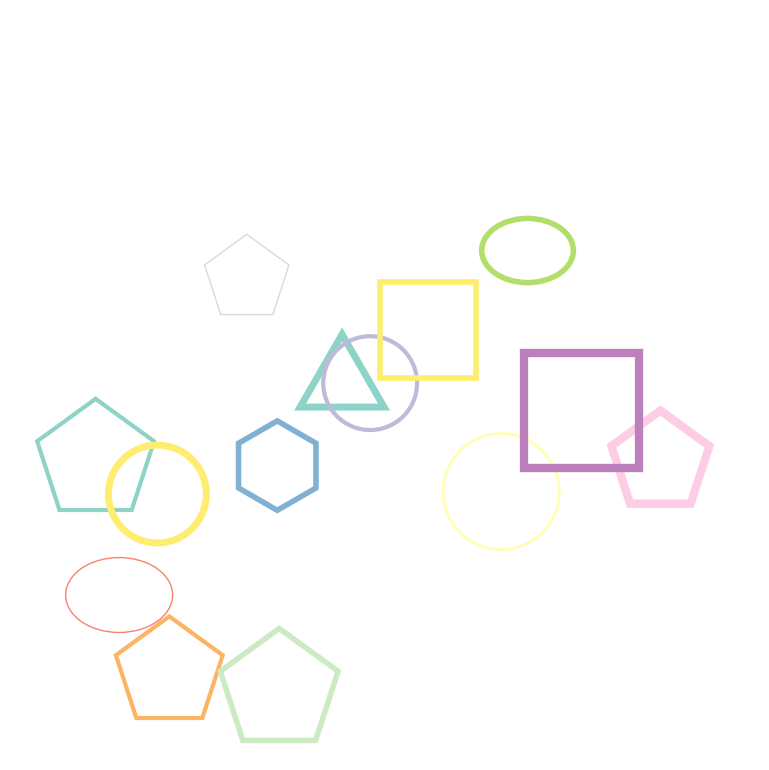[{"shape": "pentagon", "thickness": 1.5, "radius": 0.4, "center": [0.124, 0.402]}, {"shape": "triangle", "thickness": 2.5, "radius": 0.31, "center": [0.444, 0.503]}, {"shape": "circle", "thickness": 1, "radius": 0.38, "center": [0.651, 0.362]}, {"shape": "circle", "thickness": 1.5, "radius": 0.3, "center": [0.481, 0.502]}, {"shape": "oval", "thickness": 0.5, "radius": 0.35, "center": [0.155, 0.227]}, {"shape": "hexagon", "thickness": 2, "radius": 0.29, "center": [0.36, 0.395]}, {"shape": "pentagon", "thickness": 1.5, "radius": 0.36, "center": [0.22, 0.127]}, {"shape": "oval", "thickness": 2, "radius": 0.3, "center": [0.685, 0.675]}, {"shape": "pentagon", "thickness": 3, "radius": 0.33, "center": [0.858, 0.4]}, {"shape": "pentagon", "thickness": 0.5, "radius": 0.29, "center": [0.32, 0.638]}, {"shape": "square", "thickness": 3, "radius": 0.37, "center": [0.755, 0.467]}, {"shape": "pentagon", "thickness": 2, "radius": 0.4, "center": [0.363, 0.103]}, {"shape": "circle", "thickness": 2.5, "radius": 0.32, "center": [0.204, 0.358]}, {"shape": "square", "thickness": 2, "radius": 0.31, "center": [0.556, 0.572]}]